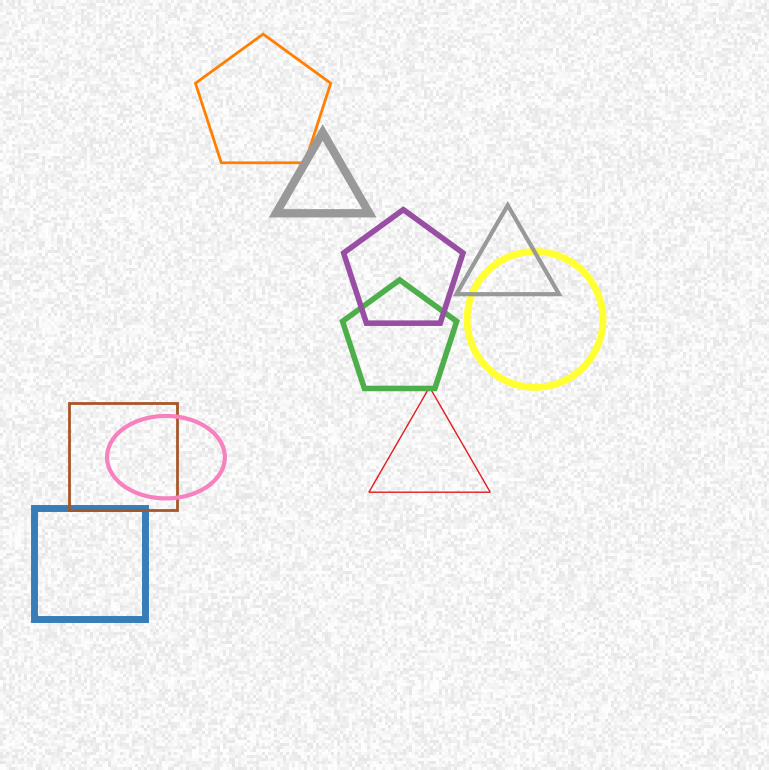[{"shape": "triangle", "thickness": 0.5, "radius": 0.46, "center": [0.558, 0.406]}, {"shape": "square", "thickness": 2.5, "radius": 0.36, "center": [0.116, 0.268]}, {"shape": "pentagon", "thickness": 2, "radius": 0.39, "center": [0.519, 0.559]}, {"shape": "pentagon", "thickness": 2, "radius": 0.41, "center": [0.524, 0.646]}, {"shape": "pentagon", "thickness": 1, "radius": 0.46, "center": [0.342, 0.863]}, {"shape": "circle", "thickness": 2.5, "radius": 0.44, "center": [0.695, 0.585]}, {"shape": "square", "thickness": 1, "radius": 0.35, "center": [0.16, 0.407]}, {"shape": "oval", "thickness": 1.5, "radius": 0.38, "center": [0.216, 0.406]}, {"shape": "triangle", "thickness": 1.5, "radius": 0.39, "center": [0.659, 0.656]}, {"shape": "triangle", "thickness": 3, "radius": 0.35, "center": [0.419, 0.758]}]